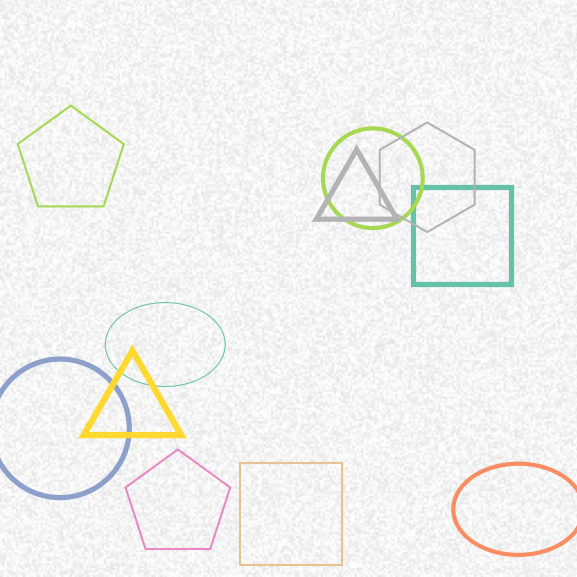[{"shape": "oval", "thickness": 0.5, "radius": 0.52, "center": [0.286, 0.403]}, {"shape": "square", "thickness": 2.5, "radius": 0.42, "center": [0.8, 0.591]}, {"shape": "oval", "thickness": 2, "radius": 0.56, "center": [0.898, 0.117]}, {"shape": "circle", "thickness": 2.5, "radius": 0.6, "center": [0.104, 0.257]}, {"shape": "pentagon", "thickness": 1, "radius": 0.48, "center": [0.308, 0.126]}, {"shape": "circle", "thickness": 2, "radius": 0.43, "center": [0.646, 0.691]}, {"shape": "pentagon", "thickness": 1, "radius": 0.48, "center": [0.123, 0.72]}, {"shape": "triangle", "thickness": 3, "radius": 0.49, "center": [0.229, 0.295]}, {"shape": "square", "thickness": 1, "radius": 0.44, "center": [0.504, 0.11]}, {"shape": "triangle", "thickness": 2.5, "radius": 0.4, "center": [0.618, 0.66]}, {"shape": "hexagon", "thickness": 1, "radius": 0.47, "center": [0.74, 0.692]}]